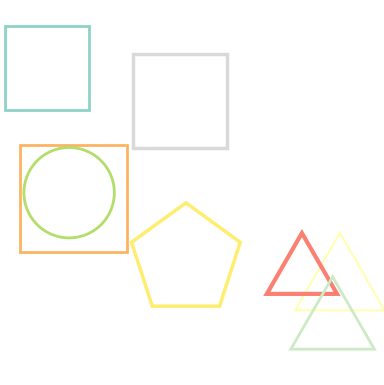[{"shape": "square", "thickness": 2, "radius": 0.55, "center": [0.123, 0.823]}, {"shape": "triangle", "thickness": 1.5, "radius": 0.67, "center": [0.883, 0.261]}, {"shape": "triangle", "thickness": 3, "radius": 0.53, "center": [0.784, 0.289]}, {"shape": "square", "thickness": 2, "radius": 0.7, "center": [0.19, 0.485]}, {"shape": "circle", "thickness": 2, "radius": 0.59, "center": [0.18, 0.5]}, {"shape": "square", "thickness": 2.5, "radius": 0.61, "center": [0.468, 0.738]}, {"shape": "triangle", "thickness": 2, "radius": 0.63, "center": [0.864, 0.156]}, {"shape": "pentagon", "thickness": 2.5, "radius": 0.74, "center": [0.483, 0.325]}]